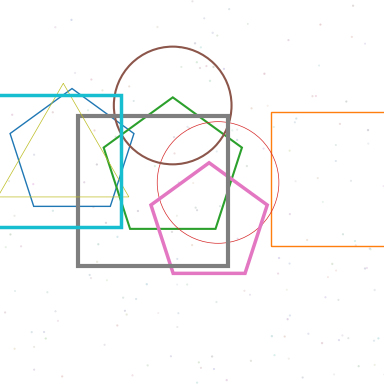[{"shape": "pentagon", "thickness": 1, "radius": 0.85, "center": [0.187, 0.601]}, {"shape": "square", "thickness": 1, "radius": 0.87, "center": [0.879, 0.534]}, {"shape": "pentagon", "thickness": 1.5, "radius": 0.94, "center": [0.449, 0.558]}, {"shape": "circle", "thickness": 0.5, "radius": 0.79, "center": [0.566, 0.526]}, {"shape": "circle", "thickness": 1.5, "radius": 0.76, "center": [0.449, 0.726]}, {"shape": "pentagon", "thickness": 2.5, "radius": 0.79, "center": [0.543, 0.418]}, {"shape": "square", "thickness": 3, "radius": 0.98, "center": [0.397, 0.504]}, {"shape": "triangle", "thickness": 0.5, "radius": 0.98, "center": [0.164, 0.587]}, {"shape": "square", "thickness": 2.5, "radius": 0.85, "center": [0.144, 0.582]}]